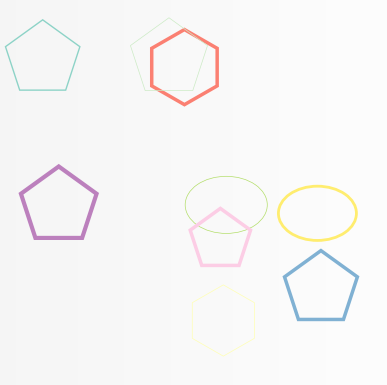[{"shape": "pentagon", "thickness": 1, "radius": 0.5, "center": [0.11, 0.848]}, {"shape": "hexagon", "thickness": 0.5, "radius": 0.46, "center": [0.576, 0.167]}, {"shape": "hexagon", "thickness": 2.5, "radius": 0.49, "center": [0.476, 0.826]}, {"shape": "pentagon", "thickness": 2.5, "radius": 0.49, "center": [0.828, 0.25]}, {"shape": "oval", "thickness": 0.5, "radius": 0.53, "center": [0.584, 0.468]}, {"shape": "pentagon", "thickness": 2.5, "radius": 0.41, "center": [0.569, 0.377]}, {"shape": "pentagon", "thickness": 3, "radius": 0.51, "center": [0.152, 0.465]}, {"shape": "pentagon", "thickness": 0.5, "radius": 0.52, "center": [0.436, 0.849]}, {"shape": "oval", "thickness": 2, "radius": 0.5, "center": [0.819, 0.446]}]